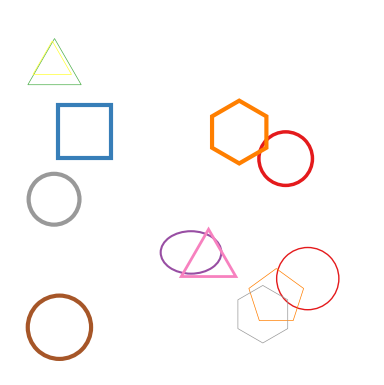[{"shape": "circle", "thickness": 1, "radius": 0.4, "center": [0.799, 0.276]}, {"shape": "circle", "thickness": 2.5, "radius": 0.35, "center": [0.742, 0.588]}, {"shape": "square", "thickness": 3, "radius": 0.35, "center": [0.219, 0.658]}, {"shape": "triangle", "thickness": 0.5, "radius": 0.4, "center": [0.142, 0.82]}, {"shape": "oval", "thickness": 1.5, "radius": 0.39, "center": [0.496, 0.344]}, {"shape": "pentagon", "thickness": 0.5, "radius": 0.37, "center": [0.718, 0.228]}, {"shape": "hexagon", "thickness": 3, "radius": 0.41, "center": [0.621, 0.657]}, {"shape": "triangle", "thickness": 0.5, "radius": 0.29, "center": [0.136, 0.836]}, {"shape": "circle", "thickness": 3, "radius": 0.41, "center": [0.154, 0.15]}, {"shape": "triangle", "thickness": 2, "radius": 0.41, "center": [0.542, 0.323]}, {"shape": "circle", "thickness": 3, "radius": 0.33, "center": [0.14, 0.483]}, {"shape": "hexagon", "thickness": 0.5, "radius": 0.37, "center": [0.683, 0.184]}]